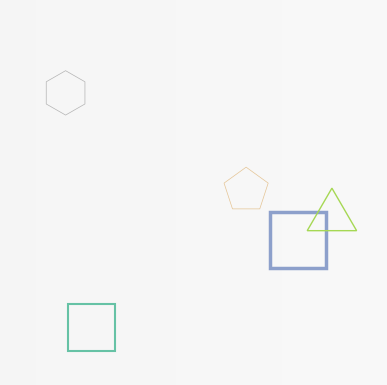[{"shape": "square", "thickness": 1.5, "radius": 0.3, "center": [0.235, 0.149]}, {"shape": "square", "thickness": 2.5, "radius": 0.36, "center": [0.77, 0.377]}, {"shape": "triangle", "thickness": 1, "radius": 0.37, "center": [0.857, 0.438]}, {"shape": "pentagon", "thickness": 0.5, "radius": 0.3, "center": [0.635, 0.506]}, {"shape": "hexagon", "thickness": 0.5, "radius": 0.29, "center": [0.169, 0.759]}]